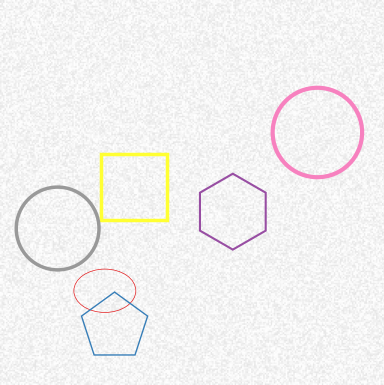[{"shape": "oval", "thickness": 0.5, "radius": 0.4, "center": [0.272, 0.245]}, {"shape": "pentagon", "thickness": 1, "radius": 0.45, "center": [0.298, 0.151]}, {"shape": "hexagon", "thickness": 1.5, "radius": 0.49, "center": [0.605, 0.45]}, {"shape": "square", "thickness": 2.5, "radius": 0.43, "center": [0.349, 0.514]}, {"shape": "circle", "thickness": 3, "radius": 0.58, "center": [0.824, 0.656]}, {"shape": "circle", "thickness": 2.5, "radius": 0.54, "center": [0.15, 0.407]}]